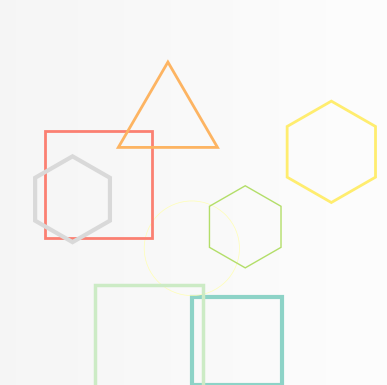[{"shape": "square", "thickness": 3, "radius": 0.58, "center": [0.611, 0.114]}, {"shape": "circle", "thickness": 0.5, "radius": 0.61, "center": [0.495, 0.355]}, {"shape": "square", "thickness": 2, "radius": 0.69, "center": [0.254, 0.521]}, {"shape": "triangle", "thickness": 2, "radius": 0.74, "center": [0.433, 0.691]}, {"shape": "hexagon", "thickness": 1, "radius": 0.53, "center": [0.633, 0.411]}, {"shape": "hexagon", "thickness": 3, "radius": 0.56, "center": [0.187, 0.483]}, {"shape": "square", "thickness": 2.5, "radius": 0.7, "center": [0.385, 0.121]}, {"shape": "hexagon", "thickness": 2, "radius": 0.66, "center": [0.855, 0.606]}]